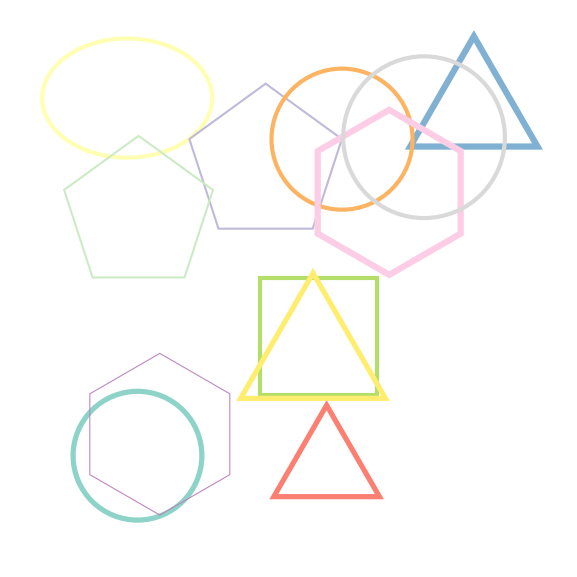[{"shape": "circle", "thickness": 2.5, "radius": 0.56, "center": [0.238, 0.21]}, {"shape": "oval", "thickness": 2, "radius": 0.74, "center": [0.22, 0.829]}, {"shape": "pentagon", "thickness": 1, "radius": 0.69, "center": [0.46, 0.715]}, {"shape": "triangle", "thickness": 2.5, "radius": 0.53, "center": [0.566, 0.192]}, {"shape": "triangle", "thickness": 3, "radius": 0.64, "center": [0.821, 0.809]}, {"shape": "circle", "thickness": 2, "radius": 0.61, "center": [0.592, 0.758]}, {"shape": "square", "thickness": 2, "radius": 0.5, "center": [0.551, 0.417]}, {"shape": "hexagon", "thickness": 3, "radius": 0.71, "center": [0.674, 0.666]}, {"shape": "circle", "thickness": 2, "radius": 0.7, "center": [0.734, 0.762]}, {"shape": "hexagon", "thickness": 0.5, "radius": 0.7, "center": [0.277, 0.247]}, {"shape": "pentagon", "thickness": 1, "radius": 0.68, "center": [0.24, 0.628]}, {"shape": "triangle", "thickness": 2.5, "radius": 0.72, "center": [0.542, 0.382]}]